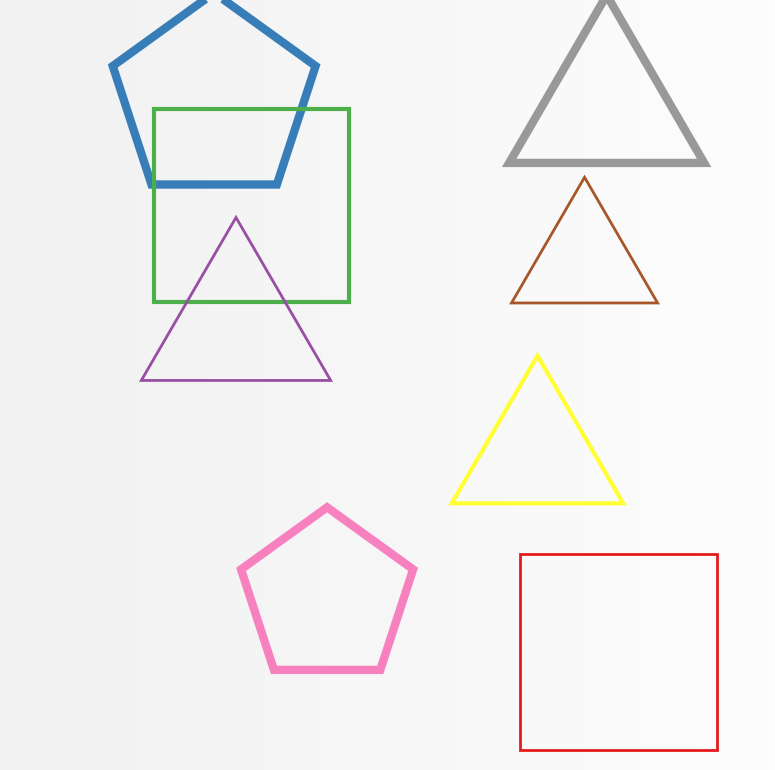[{"shape": "square", "thickness": 1, "radius": 0.64, "center": [0.798, 0.153]}, {"shape": "pentagon", "thickness": 3, "radius": 0.69, "center": [0.276, 0.872]}, {"shape": "square", "thickness": 1.5, "radius": 0.63, "center": [0.325, 0.733]}, {"shape": "triangle", "thickness": 1, "radius": 0.71, "center": [0.305, 0.576]}, {"shape": "triangle", "thickness": 1.5, "radius": 0.64, "center": [0.694, 0.41]}, {"shape": "triangle", "thickness": 1, "radius": 0.54, "center": [0.754, 0.661]}, {"shape": "pentagon", "thickness": 3, "radius": 0.58, "center": [0.422, 0.224]}, {"shape": "triangle", "thickness": 3, "radius": 0.73, "center": [0.783, 0.861]}]